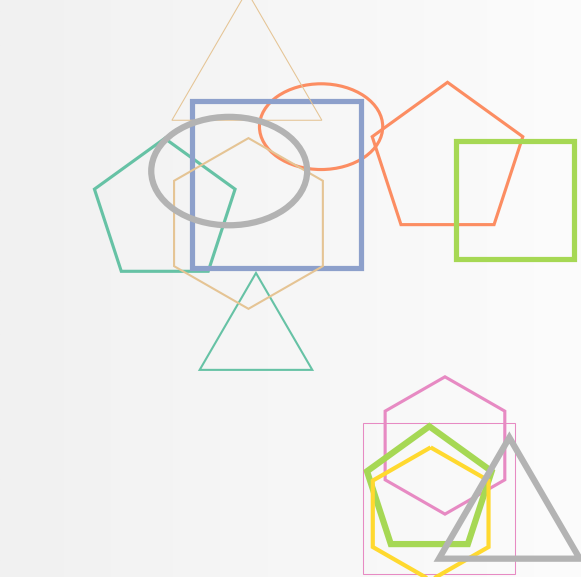[{"shape": "pentagon", "thickness": 1.5, "radius": 0.64, "center": [0.283, 0.632]}, {"shape": "triangle", "thickness": 1, "radius": 0.56, "center": [0.44, 0.415]}, {"shape": "pentagon", "thickness": 1.5, "radius": 0.68, "center": [0.77, 0.72]}, {"shape": "oval", "thickness": 1.5, "radius": 0.53, "center": [0.552, 0.78]}, {"shape": "square", "thickness": 2.5, "radius": 0.73, "center": [0.476, 0.679]}, {"shape": "square", "thickness": 0.5, "radius": 0.65, "center": [0.756, 0.136]}, {"shape": "hexagon", "thickness": 1.5, "radius": 0.59, "center": [0.766, 0.228]}, {"shape": "pentagon", "thickness": 3, "radius": 0.56, "center": [0.739, 0.148]}, {"shape": "square", "thickness": 2.5, "radius": 0.51, "center": [0.886, 0.653]}, {"shape": "hexagon", "thickness": 2, "radius": 0.57, "center": [0.741, 0.109]}, {"shape": "triangle", "thickness": 0.5, "radius": 0.74, "center": [0.425, 0.865]}, {"shape": "hexagon", "thickness": 1, "radius": 0.74, "center": [0.427, 0.612]}, {"shape": "triangle", "thickness": 3, "radius": 0.7, "center": [0.876, 0.102]}, {"shape": "oval", "thickness": 3, "radius": 0.67, "center": [0.394, 0.703]}]